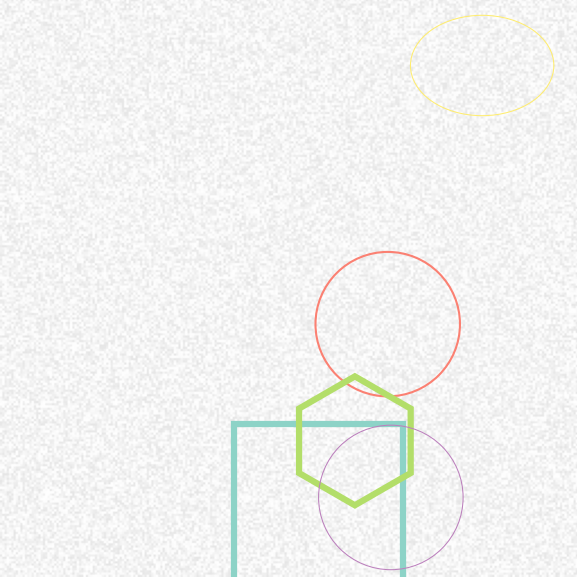[{"shape": "square", "thickness": 3, "radius": 0.73, "center": [0.551, 0.119]}, {"shape": "circle", "thickness": 1, "radius": 0.63, "center": [0.671, 0.438]}, {"shape": "hexagon", "thickness": 3, "radius": 0.56, "center": [0.614, 0.236]}, {"shape": "circle", "thickness": 0.5, "radius": 0.63, "center": [0.677, 0.138]}, {"shape": "oval", "thickness": 0.5, "radius": 0.62, "center": [0.835, 0.886]}]